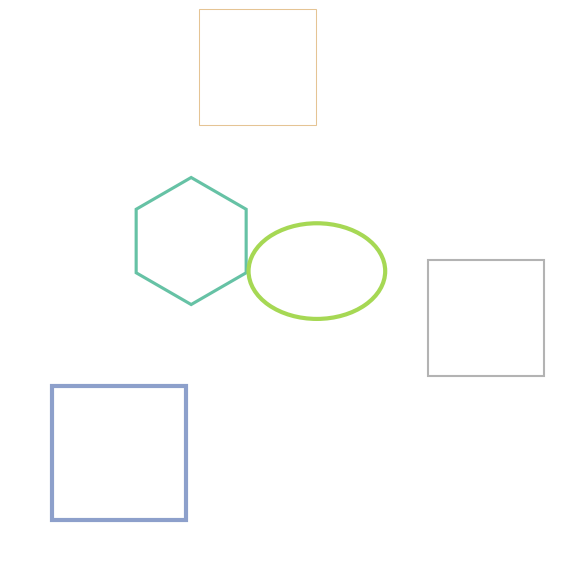[{"shape": "hexagon", "thickness": 1.5, "radius": 0.55, "center": [0.331, 0.582]}, {"shape": "square", "thickness": 2, "radius": 0.58, "center": [0.206, 0.215]}, {"shape": "oval", "thickness": 2, "radius": 0.59, "center": [0.549, 0.53]}, {"shape": "square", "thickness": 0.5, "radius": 0.5, "center": [0.446, 0.883]}, {"shape": "square", "thickness": 1, "radius": 0.5, "center": [0.842, 0.448]}]